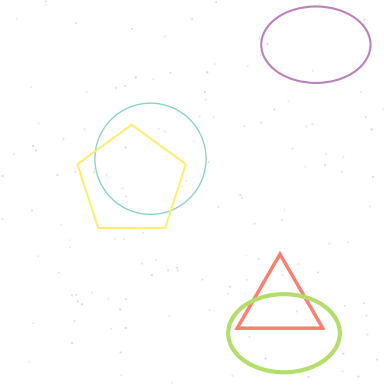[{"shape": "circle", "thickness": 1, "radius": 0.72, "center": [0.391, 0.588]}, {"shape": "triangle", "thickness": 2.5, "radius": 0.64, "center": [0.727, 0.212]}, {"shape": "oval", "thickness": 3, "radius": 0.73, "center": [0.738, 0.134]}, {"shape": "oval", "thickness": 1.5, "radius": 0.71, "center": [0.82, 0.884]}, {"shape": "pentagon", "thickness": 1.5, "radius": 0.74, "center": [0.342, 0.528]}]